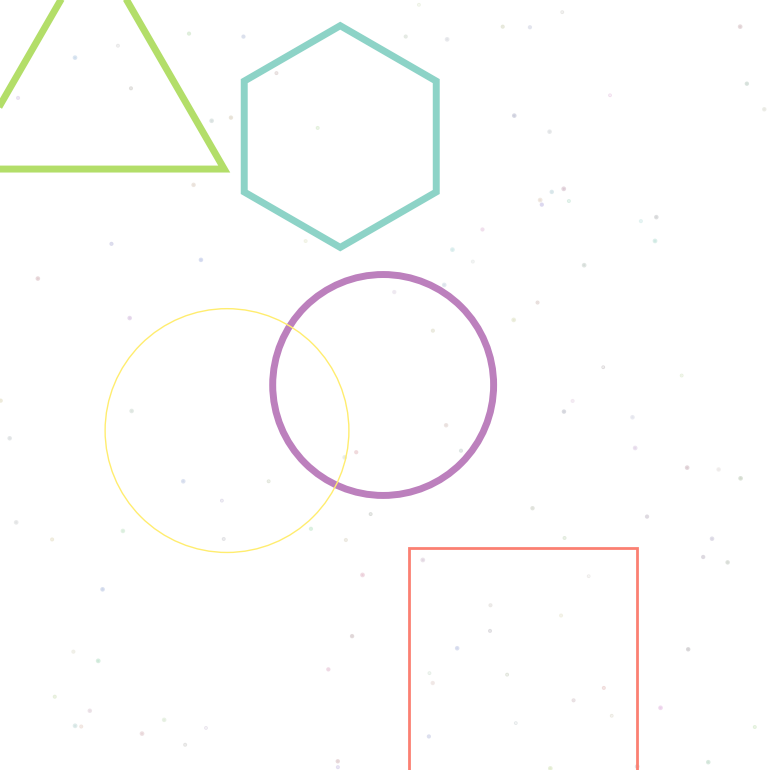[{"shape": "hexagon", "thickness": 2.5, "radius": 0.72, "center": [0.442, 0.823]}, {"shape": "square", "thickness": 1, "radius": 0.74, "center": [0.679, 0.14]}, {"shape": "triangle", "thickness": 2.5, "radius": 0.98, "center": [0.122, 0.878]}, {"shape": "circle", "thickness": 2.5, "radius": 0.72, "center": [0.498, 0.5]}, {"shape": "circle", "thickness": 0.5, "radius": 0.79, "center": [0.295, 0.441]}]